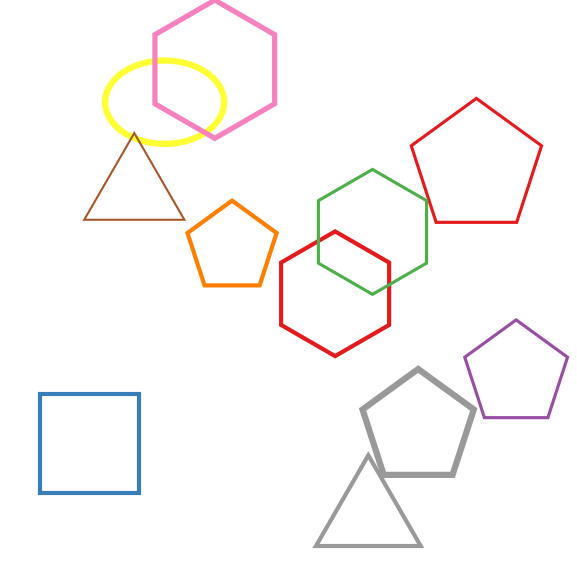[{"shape": "pentagon", "thickness": 1.5, "radius": 0.59, "center": [0.825, 0.71]}, {"shape": "hexagon", "thickness": 2, "radius": 0.54, "center": [0.58, 0.49]}, {"shape": "square", "thickness": 2, "radius": 0.43, "center": [0.155, 0.231]}, {"shape": "hexagon", "thickness": 1.5, "radius": 0.54, "center": [0.645, 0.598]}, {"shape": "pentagon", "thickness": 1.5, "radius": 0.47, "center": [0.894, 0.352]}, {"shape": "pentagon", "thickness": 2, "radius": 0.41, "center": [0.402, 0.571]}, {"shape": "oval", "thickness": 3, "radius": 0.52, "center": [0.285, 0.822]}, {"shape": "triangle", "thickness": 1, "radius": 0.5, "center": [0.233, 0.669]}, {"shape": "hexagon", "thickness": 2.5, "radius": 0.6, "center": [0.372, 0.879]}, {"shape": "triangle", "thickness": 2, "radius": 0.52, "center": [0.638, 0.106]}, {"shape": "pentagon", "thickness": 3, "radius": 0.51, "center": [0.724, 0.259]}]